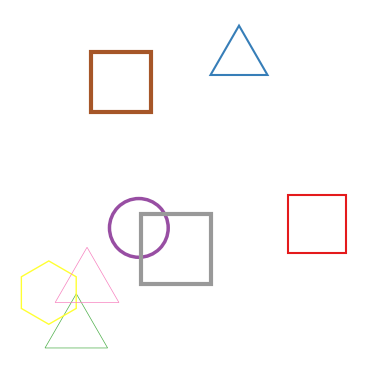[{"shape": "square", "thickness": 1.5, "radius": 0.38, "center": [0.823, 0.418]}, {"shape": "triangle", "thickness": 1.5, "radius": 0.43, "center": [0.621, 0.848]}, {"shape": "triangle", "thickness": 0.5, "radius": 0.47, "center": [0.198, 0.143]}, {"shape": "circle", "thickness": 2.5, "radius": 0.38, "center": [0.361, 0.408]}, {"shape": "hexagon", "thickness": 1, "radius": 0.41, "center": [0.127, 0.24]}, {"shape": "square", "thickness": 3, "radius": 0.39, "center": [0.313, 0.787]}, {"shape": "triangle", "thickness": 0.5, "radius": 0.48, "center": [0.226, 0.262]}, {"shape": "square", "thickness": 3, "radius": 0.46, "center": [0.458, 0.352]}]